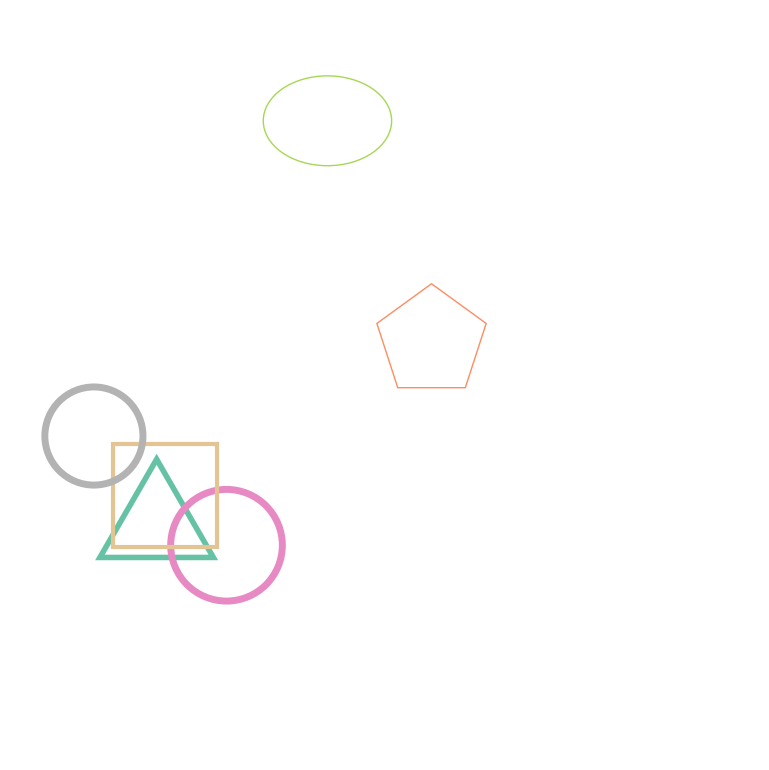[{"shape": "triangle", "thickness": 2, "radius": 0.43, "center": [0.203, 0.319]}, {"shape": "pentagon", "thickness": 0.5, "radius": 0.37, "center": [0.56, 0.557]}, {"shape": "circle", "thickness": 2.5, "radius": 0.36, "center": [0.294, 0.292]}, {"shape": "oval", "thickness": 0.5, "radius": 0.42, "center": [0.425, 0.843]}, {"shape": "square", "thickness": 1.5, "radius": 0.34, "center": [0.215, 0.356]}, {"shape": "circle", "thickness": 2.5, "radius": 0.32, "center": [0.122, 0.434]}]